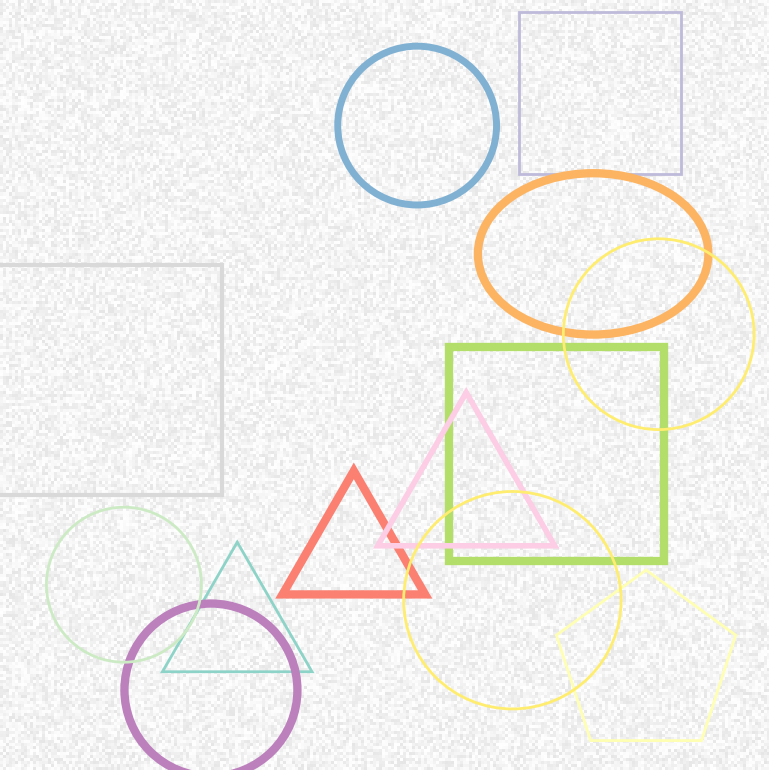[{"shape": "triangle", "thickness": 1, "radius": 0.56, "center": [0.308, 0.184]}, {"shape": "pentagon", "thickness": 1, "radius": 0.61, "center": [0.839, 0.137]}, {"shape": "square", "thickness": 1, "radius": 0.53, "center": [0.78, 0.88]}, {"shape": "triangle", "thickness": 3, "radius": 0.53, "center": [0.459, 0.282]}, {"shape": "circle", "thickness": 2.5, "radius": 0.52, "center": [0.542, 0.837]}, {"shape": "oval", "thickness": 3, "radius": 0.75, "center": [0.77, 0.67]}, {"shape": "square", "thickness": 3, "radius": 0.7, "center": [0.723, 0.41]}, {"shape": "triangle", "thickness": 2, "radius": 0.66, "center": [0.605, 0.358]}, {"shape": "square", "thickness": 1.5, "radius": 0.75, "center": [0.138, 0.506]}, {"shape": "circle", "thickness": 3, "radius": 0.56, "center": [0.274, 0.104]}, {"shape": "circle", "thickness": 1, "radius": 0.5, "center": [0.161, 0.241]}, {"shape": "circle", "thickness": 1, "radius": 0.71, "center": [0.665, 0.221]}, {"shape": "circle", "thickness": 1, "radius": 0.62, "center": [0.855, 0.566]}]